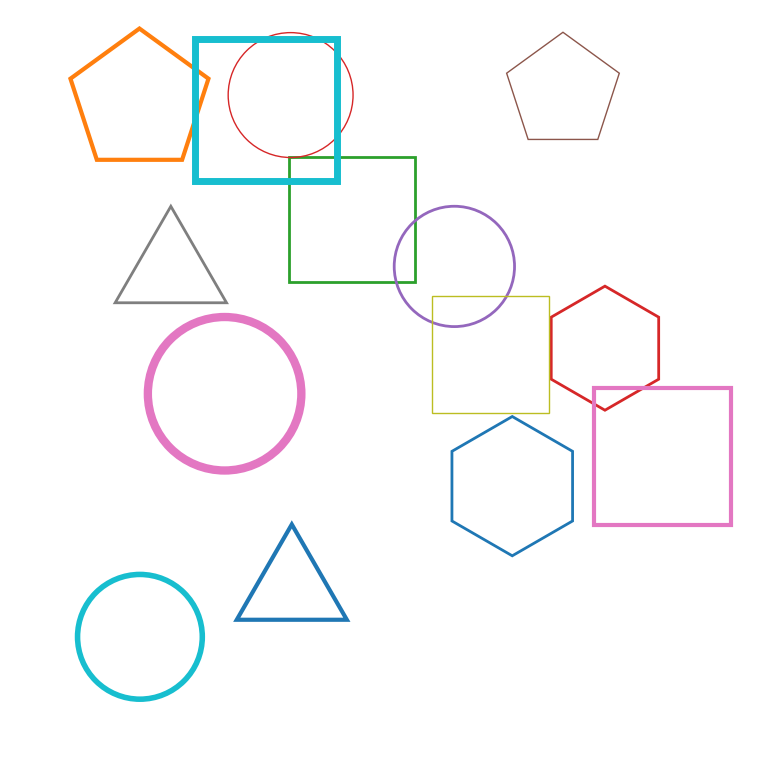[{"shape": "hexagon", "thickness": 1, "radius": 0.45, "center": [0.665, 0.369]}, {"shape": "triangle", "thickness": 1.5, "radius": 0.41, "center": [0.379, 0.236]}, {"shape": "pentagon", "thickness": 1.5, "radius": 0.47, "center": [0.181, 0.869]}, {"shape": "square", "thickness": 1, "radius": 0.41, "center": [0.458, 0.715]}, {"shape": "circle", "thickness": 0.5, "radius": 0.41, "center": [0.377, 0.877]}, {"shape": "hexagon", "thickness": 1, "radius": 0.4, "center": [0.786, 0.548]}, {"shape": "circle", "thickness": 1, "radius": 0.39, "center": [0.59, 0.654]}, {"shape": "pentagon", "thickness": 0.5, "radius": 0.38, "center": [0.731, 0.881]}, {"shape": "square", "thickness": 1.5, "radius": 0.44, "center": [0.86, 0.407]}, {"shape": "circle", "thickness": 3, "radius": 0.5, "center": [0.292, 0.489]}, {"shape": "triangle", "thickness": 1, "radius": 0.42, "center": [0.222, 0.649]}, {"shape": "square", "thickness": 0.5, "radius": 0.38, "center": [0.637, 0.539]}, {"shape": "circle", "thickness": 2, "radius": 0.41, "center": [0.182, 0.173]}, {"shape": "square", "thickness": 2.5, "radius": 0.46, "center": [0.346, 0.857]}]